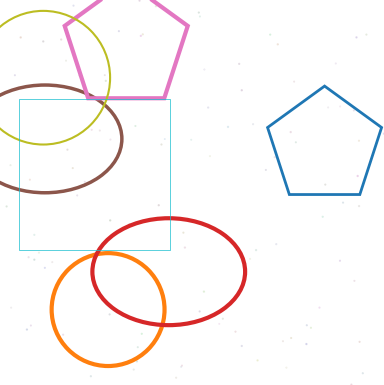[{"shape": "pentagon", "thickness": 2, "radius": 0.78, "center": [0.843, 0.621]}, {"shape": "circle", "thickness": 3, "radius": 0.73, "center": [0.281, 0.196]}, {"shape": "oval", "thickness": 3, "radius": 0.99, "center": [0.438, 0.294]}, {"shape": "oval", "thickness": 2.5, "radius": 1.0, "center": [0.117, 0.639]}, {"shape": "pentagon", "thickness": 3, "radius": 0.84, "center": [0.328, 0.881]}, {"shape": "circle", "thickness": 1.5, "radius": 0.87, "center": [0.112, 0.798]}, {"shape": "square", "thickness": 0.5, "radius": 0.98, "center": [0.246, 0.547]}]